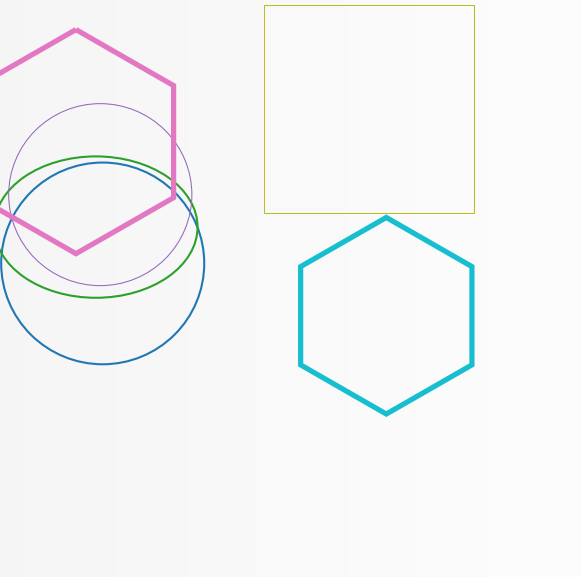[{"shape": "circle", "thickness": 1, "radius": 0.87, "center": [0.177, 0.543]}, {"shape": "oval", "thickness": 1, "radius": 0.87, "center": [0.165, 0.606]}, {"shape": "circle", "thickness": 0.5, "radius": 0.79, "center": [0.173, 0.662]}, {"shape": "hexagon", "thickness": 2.5, "radius": 0.97, "center": [0.131, 0.754]}, {"shape": "square", "thickness": 0.5, "radius": 0.9, "center": [0.635, 0.81]}, {"shape": "hexagon", "thickness": 2.5, "radius": 0.85, "center": [0.665, 0.452]}]